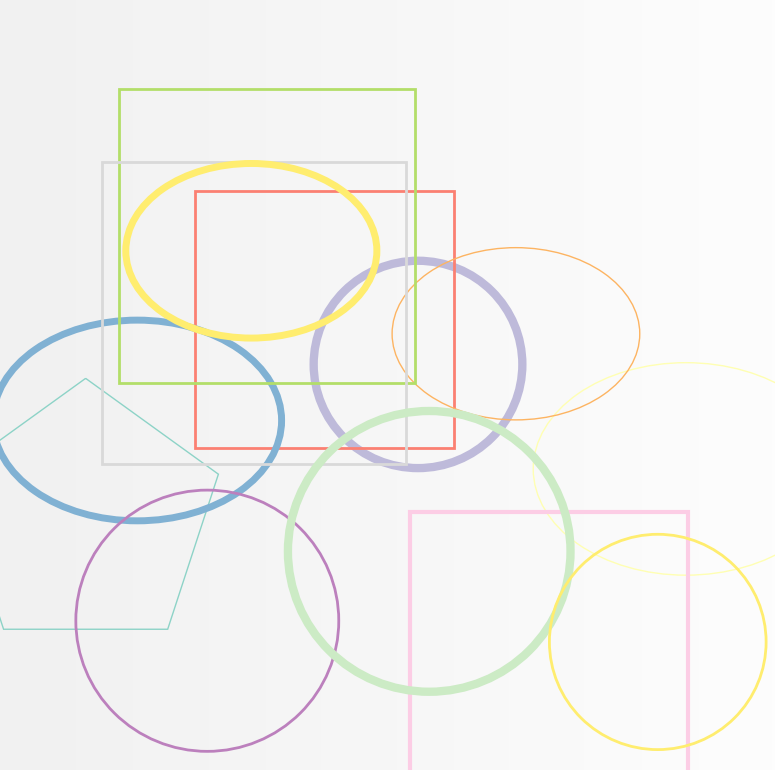[{"shape": "pentagon", "thickness": 0.5, "radius": 0.9, "center": [0.11, 0.329]}, {"shape": "oval", "thickness": 0.5, "radius": 0.99, "center": [0.885, 0.391]}, {"shape": "circle", "thickness": 3, "radius": 0.67, "center": [0.539, 0.527]}, {"shape": "square", "thickness": 1, "radius": 0.83, "center": [0.419, 0.585]}, {"shape": "oval", "thickness": 2.5, "radius": 0.93, "center": [0.177, 0.454]}, {"shape": "oval", "thickness": 0.5, "radius": 0.8, "center": [0.666, 0.567]}, {"shape": "square", "thickness": 1, "radius": 0.96, "center": [0.344, 0.693]}, {"shape": "square", "thickness": 1.5, "radius": 0.9, "center": [0.708, 0.156]}, {"shape": "square", "thickness": 1, "radius": 0.98, "center": [0.328, 0.594]}, {"shape": "circle", "thickness": 1, "radius": 0.85, "center": [0.267, 0.194]}, {"shape": "circle", "thickness": 3, "radius": 0.91, "center": [0.554, 0.284]}, {"shape": "circle", "thickness": 1, "radius": 0.7, "center": [0.849, 0.166]}, {"shape": "oval", "thickness": 2.5, "radius": 0.81, "center": [0.324, 0.674]}]